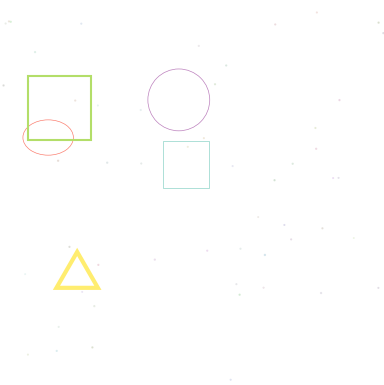[{"shape": "square", "thickness": 0.5, "radius": 0.3, "center": [0.484, 0.573]}, {"shape": "oval", "thickness": 0.5, "radius": 0.33, "center": [0.125, 0.643]}, {"shape": "square", "thickness": 1.5, "radius": 0.41, "center": [0.155, 0.72]}, {"shape": "circle", "thickness": 0.5, "radius": 0.4, "center": [0.464, 0.741]}, {"shape": "triangle", "thickness": 3, "radius": 0.31, "center": [0.2, 0.283]}]